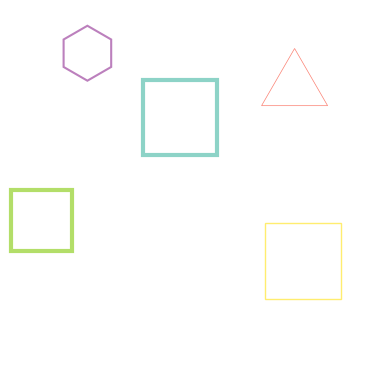[{"shape": "square", "thickness": 3, "radius": 0.48, "center": [0.468, 0.695]}, {"shape": "triangle", "thickness": 0.5, "radius": 0.5, "center": [0.765, 0.775]}, {"shape": "square", "thickness": 3, "radius": 0.39, "center": [0.107, 0.428]}, {"shape": "hexagon", "thickness": 1.5, "radius": 0.36, "center": [0.227, 0.862]}, {"shape": "square", "thickness": 1, "radius": 0.49, "center": [0.787, 0.322]}]